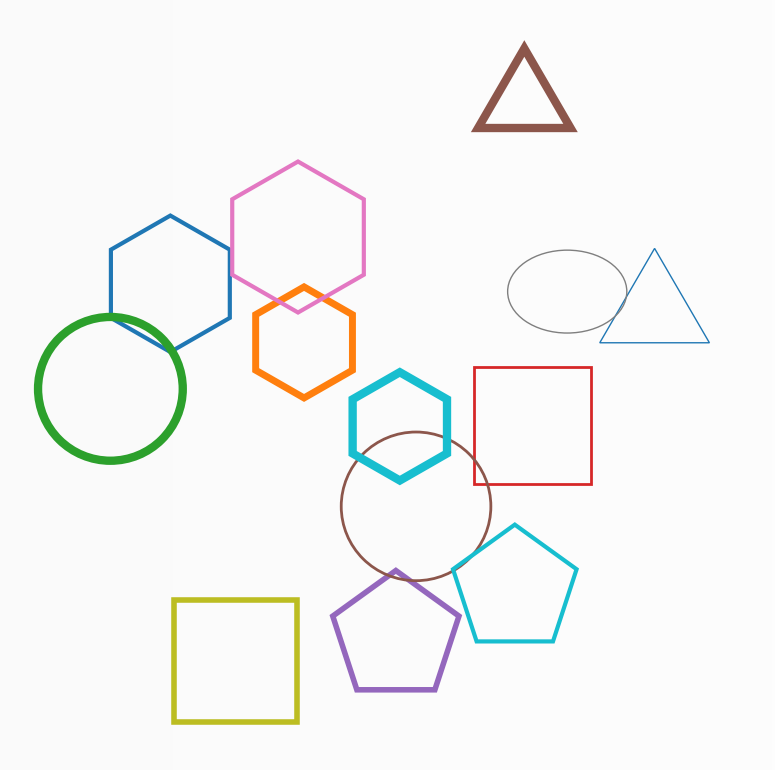[{"shape": "hexagon", "thickness": 1.5, "radius": 0.44, "center": [0.22, 0.631]}, {"shape": "triangle", "thickness": 0.5, "radius": 0.41, "center": [0.845, 0.596]}, {"shape": "hexagon", "thickness": 2.5, "radius": 0.36, "center": [0.392, 0.555]}, {"shape": "circle", "thickness": 3, "radius": 0.47, "center": [0.142, 0.495]}, {"shape": "square", "thickness": 1, "radius": 0.38, "center": [0.687, 0.448]}, {"shape": "pentagon", "thickness": 2, "radius": 0.43, "center": [0.511, 0.173]}, {"shape": "circle", "thickness": 1, "radius": 0.48, "center": [0.537, 0.342]}, {"shape": "triangle", "thickness": 3, "radius": 0.34, "center": [0.677, 0.868]}, {"shape": "hexagon", "thickness": 1.5, "radius": 0.49, "center": [0.385, 0.692]}, {"shape": "oval", "thickness": 0.5, "radius": 0.38, "center": [0.732, 0.621]}, {"shape": "square", "thickness": 2, "radius": 0.4, "center": [0.304, 0.142]}, {"shape": "pentagon", "thickness": 1.5, "radius": 0.42, "center": [0.664, 0.235]}, {"shape": "hexagon", "thickness": 3, "radius": 0.35, "center": [0.516, 0.446]}]